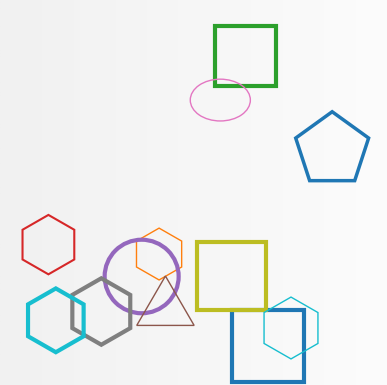[{"shape": "square", "thickness": 3, "radius": 0.47, "center": [0.691, 0.101]}, {"shape": "pentagon", "thickness": 2.5, "radius": 0.49, "center": [0.857, 0.611]}, {"shape": "hexagon", "thickness": 1, "radius": 0.34, "center": [0.411, 0.34]}, {"shape": "square", "thickness": 3, "radius": 0.39, "center": [0.633, 0.855]}, {"shape": "hexagon", "thickness": 1.5, "radius": 0.39, "center": [0.125, 0.365]}, {"shape": "circle", "thickness": 3, "radius": 0.48, "center": [0.366, 0.282]}, {"shape": "triangle", "thickness": 1, "radius": 0.43, "center": [0.427, 0.198]}, {"shape": "oval", "thickness": 1, "radius": 0.39, "center": [0.569, 0.74]}, {"shape": "hexagon", "thickness": 3, "radius": 0.43, "center": [0.261, 0.191]}, {"shape": "square", "thickness": 3, "radius": 0.44, "center": [0.597, 0.284]}, {"shape": "hexagon", "thickness": 1, "radius": 0.4, "center": [0.751, 0.148]}, {"shape": "hexagon", "thickness": 3, "radius": 0.41, "center": [0.144, 0.168]}]